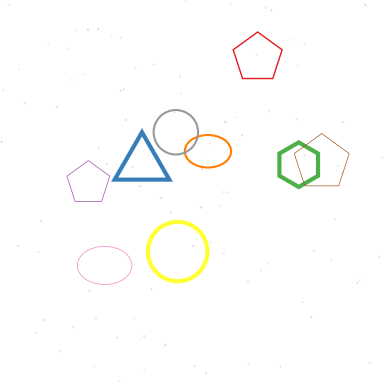[{"shape": "pentagon", "thickness": 1, "radius": 0.33, "center": [0.669, 0.85]}, {"shape": "triangle", "thickness": 3, "radius": 0.41, "center": [0.369, 0.574]}, {"shape": "hexagon", "thickness": 3, "radius": 0.29, "center": [0.776, 0.572]}, {"shape": "pentagon", "thickness": 0.5, "radius": 0.29, "center": [0.229, 0.524]}, {"shape": "oval", "thickness": 1.5, "radius": 0.3, "center": [0.54, 0.607]}, {"shape": "circle", "thickness": 3, "radius": 0.39, "center": [0.462, 0.347]}, {"shape": "pentagon", "thickness": 0.5, "radius": 0.38, "center": [0.836, 0.578]}, {"shape": "oval", "thickness": 0.5, "radius": 0.35, "center": [0.272, 0.31]}, {"shape": "circle", "thickness": 1.5, "radius": 0.29, "center": [0.457, 0.656]}]